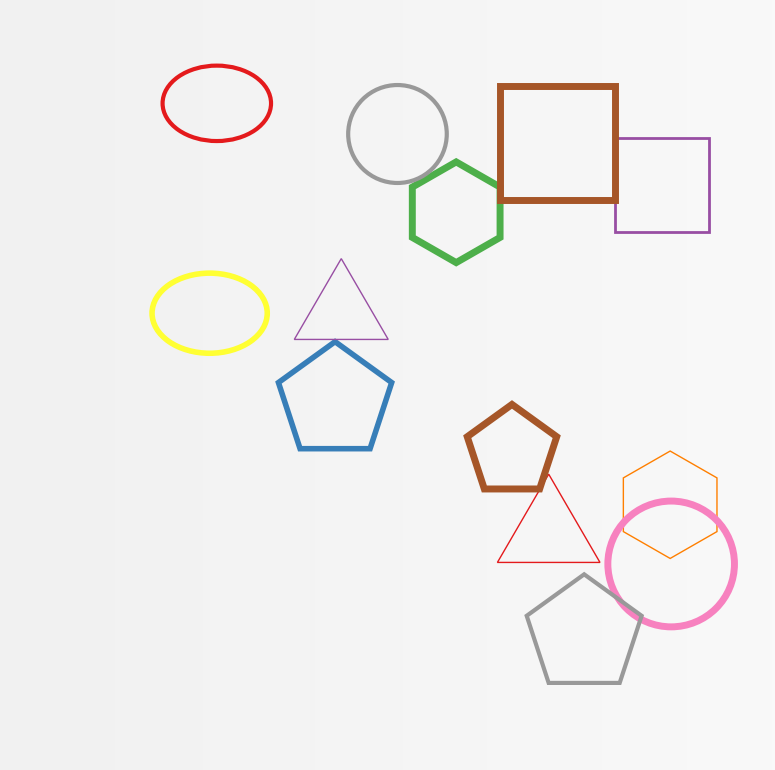[{"shape": "oval", "thickness": 1.5, "radius": 0.35, "center": [0.28, 0.866]}, {"shape": "triangle", "thickness": 0.5, "radius": 0.38, "center": [0.708, 0.308]}, {"shape": "pentagon", "thickness": 2, "radius": 0.38, "center": [0.432, 0.479]}, {"shape": "hexagon", "thickness": 2.5, "radius": 0.33, "center": [0.589, 0.724]}, {"shape": "square", "thickness": 1, "radius": 0.3, "center": [0.855, 0.76]}, {"shape": "triangle", "thickness": 0.5, "radius": 0.35, "center": [0.44, 0.594]}, {"shape": "hexagon", "thickness": 0.5, "radius": 0.35, "center": [0.865, 0.344]}, {"shape": "oval", "thickness": 2, "radius": 0.37, "center": [0.271, 0.593]}, {"shape": "pentagon", "thickness": 2.5, "radius": 0.3, "center": [0.661, 0.414]}, {"shape": "square", "thickness": 2.5, "radius": 0.37, "center": [0.719, 0.815]}, {"shape": "circle", "thickness": 2.5, "radius": 0.41, "center": [0.866, 0.268]}, {"shape": "pentagon", "thickness": 1.5, "radius": 0.39, "center": [0.754, 0.176]}, {"shape": "circle", "thickness": 1.5, "radius": 0.32, "center": [0.513, 0.826]}]